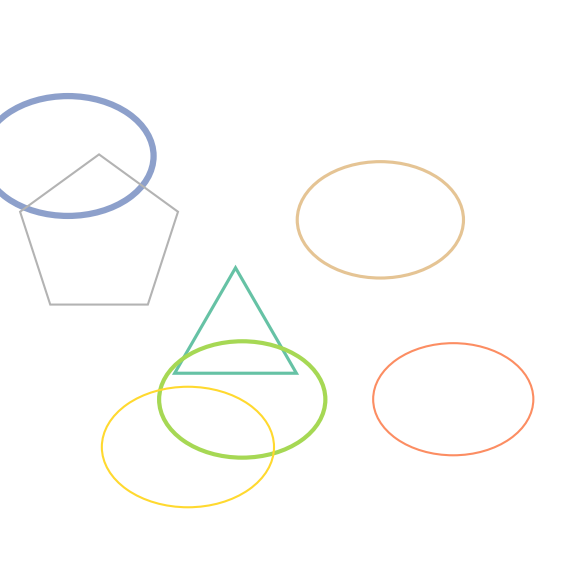[{"shape": "triangle", "thickness": 1.5, "radius": 0.61, "center": [0.408, 0.414]}, {"shape": "oval", "thickness": 1, "radius": 0.69, "center": [0.785, 0.308]}, {"shape": "oval", "thickness": 3, "radius": 0.74, "center": [0.118, 0.729]}, {"shape": "oval", "thickness": 2, "radius": 0.72, "center": [0.419, 0.307]}, {"shape": "oval", "thickness": 1, "radius": 0.75, "center": [0.325, 0.225]}, {"shape": "oval", "thickness": 1.5, "radius": 0.72, "center": [0.659, 0.618]}, {"shape": "pentagon", "thickness": 1, "radius": 0.72, "center": [0.172, 0.588]}]